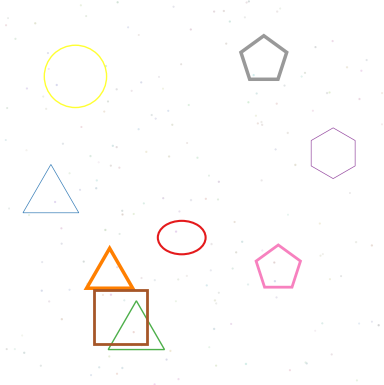[{"shape": "oval", "thickness": 1.5, "radius": 0.31, "center": [0.472, 0.383]}, {"shape": "triangle", "thickness": 0.5, "radius": 0.42, "center": [0.132, 0.489]}, {"shape": "triangle", "thickness": 1, "radius": 0.42, "center": [0.354, 0.134]}, {"shape": "hexagon", "thickness": 0.5, "radius": 0.33, "center": [0.865, 0.602]}, {"shape": "triangle", "thickness": 2.5, "radius": 0.35, "center": [0.285, 0.286]}, {"shape": "circle", "thickness": 1, "radius": 0.4, "center": [0.196, 0.802]}, {"shape": "square", "thickness": 2, "radius": 0.35, "center": [0.313, 0.177]}, {"shape": "pentagon", "thickness": 2, "radius": 0.3, "center": [0.723, 0.303]}, {"shape": "pentagon", "thickness": 2.5, "radius": 0.31, "center": [0.685, 0.845]}]